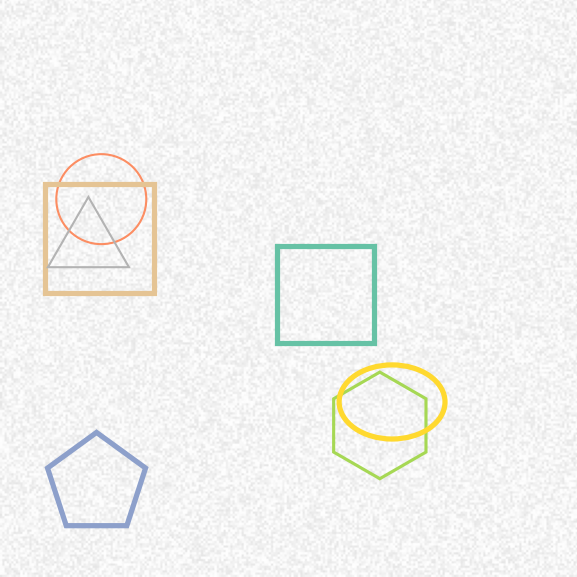[{"shape": "square", "thickness": 2.5, "radius": 0.42, "center": [0.563, 0.489]}, {"shape": "circle", "thickness": 1, "radius": 0.39, "center": [0.175, 0.654]}, {"shape": "pentagon", "thickness": 2.5, "radius": 0.45, "center": [0.167, 0.161]}, {"shape": "hexagon", "thickness": 1.5, "radius": 0.46, "center": [0.658, 0.262]}, {"shape": "oval", "thickness": 2.5, "radius": 0.46, "center": [0.679, 0.303]}, {"shape": "square", "thickness": 2.5, "radius": 0.47, "center": [0.173, 0.586]}, {"shape": "triangle", "thickness": 1, "radius": 0.41, "center": [0.153, 0.577]}]